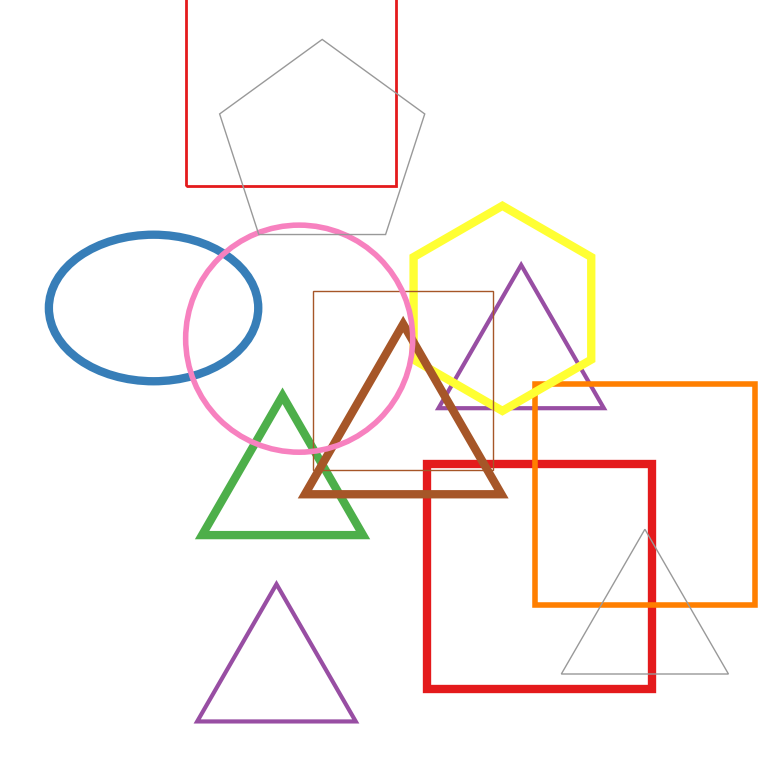[{"shape": "square", "thickness": 3, "radius": 0.73, "center": [0.701, 0.252]}, {"shape": "square", "thickness": 1, "radius": 0.68, "center": [0.378, 0.895]}, {"shape": "oval", "thickness": 3, "radius": 0.68, "center": [0.199, 0.6]}, {"shape": "triangle", "thickness": 3, "radius": 0.6, "center": [0.367, 0.365]}, {"shape": "triangle", "thickness": 1.5, "radius": 0.59, "center": [0.359, 0.122]}, {"shape": "triangle", "thickness": 1.5, "radius": 0.62, "center": [0.677, 0.532]}, {"shape": "square", "thickness": 2, "radius": 0.71, "center": [0.837, 0.358]}, {"shape": "hexagon", "thickness": 3, "radius": 0.67, "center": [0.652, 0.6]}, {"shape": "square", "thickness": 0.5, "radius": 0.58, "center": [0.524, 0.506]}, {"shape": "triangle", "thickness": 3, "radius": 0.74, "center": [0.524, 0.432]}, {"shape": "circle", "thickness": 2, "radius": 0.74, "center": [0.389, 0.56]}, {"shape": "triangle", "thickness": 0.5, "radius": 0.63, "center": [0.838, 0.187]}, {"shape": "pentagon", "thickness": 0.5, "radius": 0.7, "center": [0.418, 0.809]}]